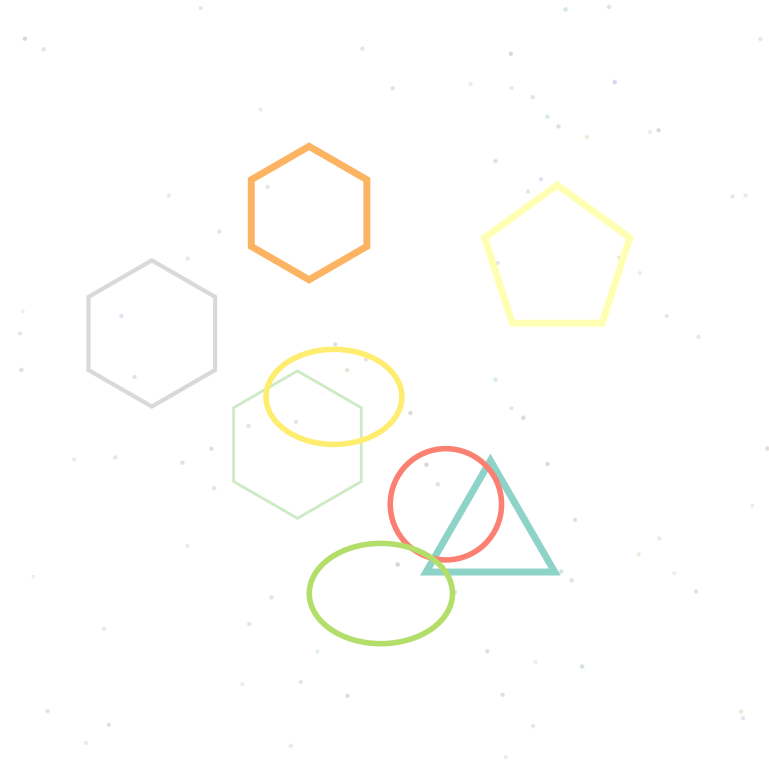[{"shape": "triangle", "thickness": 2.5, "radius": 0.48, "center": [0.637, 0.305]}, {"shape": "pentagon", "thickness": 2.5, "radius": 0.5, "center": [0.724, 0.661]}, {"shape": "circle", "thickness": 2, "radius": 0.36, "center": [0.579, 0.345]}, {"shape": "hexagon", "thickness": 2.5, "radius": 0.43, "center": [0.401, 0.723]}, {"shape": "oval", "thickness": 2, "radius": 0.47, "center": [0.495, 0.229]}, {"shape": "hexagon", "thickness": 1.5, "radius": 0.47, "center": [0.197, 0.567]}, {"shape": "hexagon", "thickness": 1, "radius": 0.48, "center": [0.386, 0.423]}, {"shape": "oval", "thickness": 2, "radius": 0.44, "center": [0.434, 0.485]}]